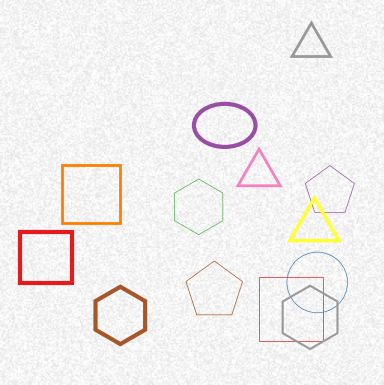[{"shape": "square", "thickness": 3, "radius": 0.33, "center": [0.12, 0.331]}, {"shape": "square", "thickness": 0.5, "radius": 0.42, "center": [0.756, 0.198]}, {"shape": "circle", "thickness": 0.5, "radius": 0.39, "center": [0.824, 0.266]}, {"shape": "hexagon", "thickness": 0.5, "radius": 0.36, "center": [0.516, 0.463]}, {"shape": "pentagon", "thickness": 0.5, "radius": 0.34, "center": [0.857, 0.503]}, {"shape": "oval", "thickness": 3, "radius": 0.4, "center": [0.584, 0.674]}, {"shape": "square", "thickness": 2, "radius": 0.37, "center": [0.236, 0.495]}, {"shape": "triangle", "thickness": 2.5, "radius": 0.37, "center": [0.817, 0.412]}, {"shape": "hexagon", "thickness": 3, "radius": 0.37, "center": [0.313, 0.181]}, {"shape": "pentagon", "thickness": 0.5, "radius": 0.39, "center": [0.557, 0.245]}, {"shape": "triangle", "thickness": 2, "radius": 0.32, "center": [0.673, 0.549]}, {"shape": "hexagon", "thickness": 1.5, "radius": 0.41, "center": [0.805, 0.176]}, {"shape": "triangle", "thickness": 2, "radius": 0.29, "center": [0.809, 0.882]}]